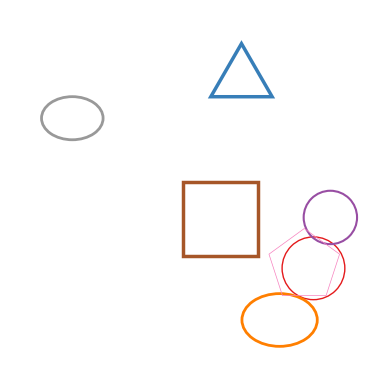[{"shape": "circle", "thickness": 1, "radius": 0.41, "center": [0.814, 0.303]}, {"shape": "triangle", "thickness": 2.5, "radius": 0.46, "center": [0.627, 0.795]}, {"shape": "circle", "thickness": 1.5, "radius": 0.35, "center": [0.858, 0.435]}, {"shape": "oval", "thickness": 2, "radius": 0.49, "center": [0.726, 0.169]}, {"shape": "square", "thickness": 2.5, "radius": 0.49, "center": [0.574, 0.431]}, {"shape": "pentagon", "thickness": 0.5, "radius": 0.48, "center": [0.79, 0.31]}, {"shape": "oval", "thickness": 2, "radius": 0.4, "center": [0.188, 0.693]}]